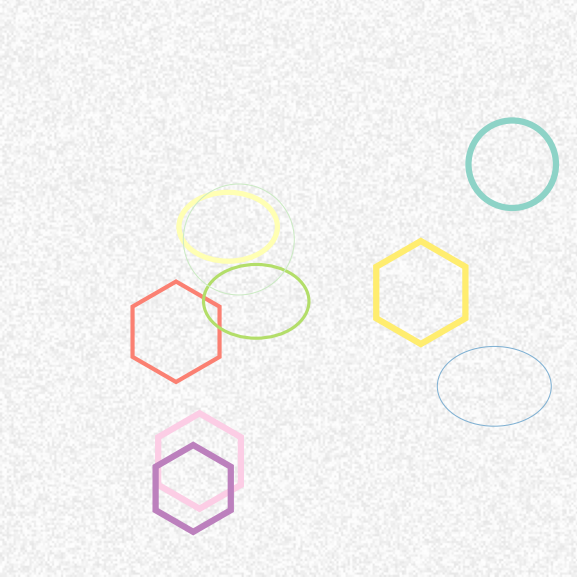[{"shape": "circle", "thickness": 3, "radius": 0.38, "center": [0.887, 0.715]}, {"shape": "oval", "thickness": 2.5, "radius": 0.43, "center": [0.395, 0.606]}, {"shape": "hexagon", "thickness": 2, "radius": 0.43, "center": [0.305, 0.425]}, {"shape": "oval", "thickness": 0.5, "radius": 0.49, "center": [0.856, 0.33]}, {"shape": "oval", "thickness": 1.5, "radius": 0.46, "center": [0.444, 0.477]}, {"shape": "hexagon", "thickness": 3, "radius": 0.41, "center": [0.346, 0.201]}, {"shape": "hexagon", "thickness": 3, "radius": 0.38, "center": [0.335, 0.153]}, {"shape": "circle", "thickness": 0.5, "radius": 0.48, "center": [0.414, 0.584]}, {"shape": "hexagon", "thickness": 3, "radius": 0.45, "center": [0.729, 0.493]}]